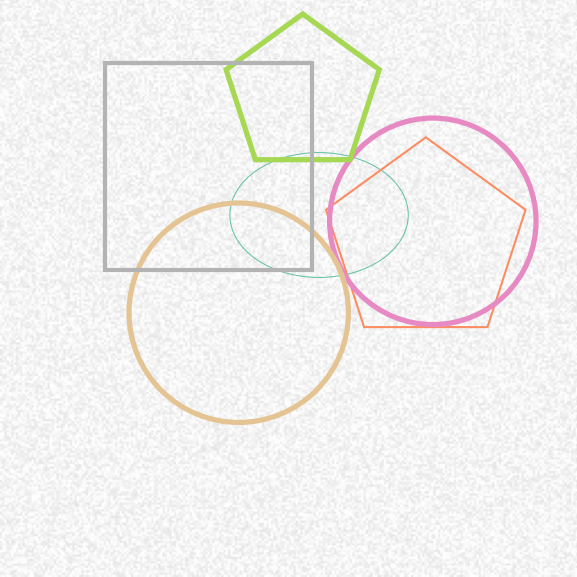[{"shape": "oval", "thickness": 0.5, "radius": 0.77, "center": [0.552, 0.627]}, {"shape": "pentagon", "thickness": 1, "radius": 0.91, "center": [0.737, 0.58]}, {"shape": "circle", "thickness": 2.5, "radius": 0.89, "center": [0.749, 0.616]}, {"shape": "pentagon", "thickness": 2.5, "radius": 0.7, "center": [0.524, 0.835]}, {"shape": "circle", "thickness": 2.5, "radius": 0.95, "center": [0.413, 0.458]}, {"shape": "square", "thickness": 2, "radius": 0.89, "center": [0.361, 0.711]}]